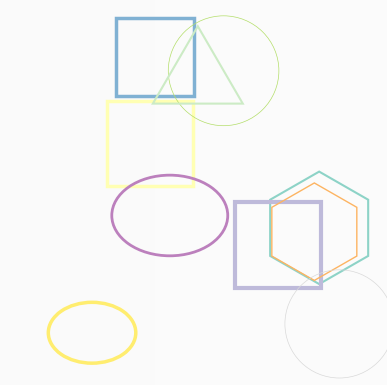[{"shape": "hexagon", "thickness": 1.5, "radius": 0.73, "center": [0.824, 0.408]}, {"shape": "square", "thickness": 2.5, "radius": 0.55, "center": [0.386, 0.627]}, {"shape": "square", "thickness": 3, "radius": 0.56, "center": [0.717, 0.364]}, {"shape": "square", "thickness": 2.5, "radius": 0.51, "center": [0.4, 0.852]}, {"shape": "hexagon", "thickness": 1, "radius": 0.63, "center": [0.811, 0.398]}, {"shape": "circle", "thickness": 0.5, "radius": 0.71, "center": [0.577, 0.816]}, {"shape": "circle", "thickness": 0.5, "radius": 0.7, "center": [0.876, 0.159]}, {"shape": "oval", "thickness": 2, "radius": 0.75, "center": [0.438, 0.44]}, {"shape": "triangle", "thickness": 1.5, "radius": 0.67, "center": [0.51, 0.798]}, {"shape": "oval", "thickness": 2.5, "radius": 0.56, "center": [0.238, 0.136]}]